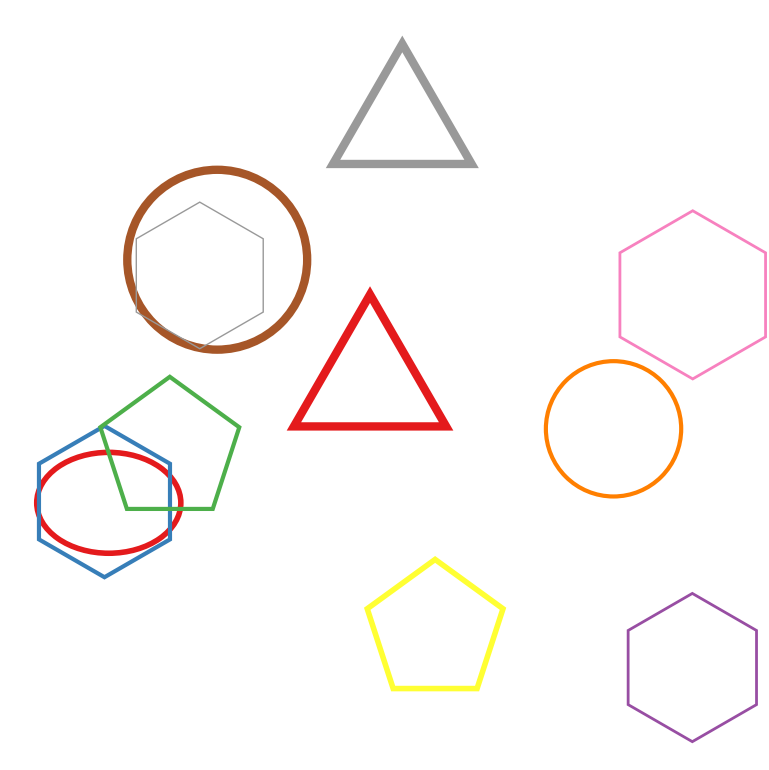[{"shape": "triangle", "thickness": 3, "radius": 0.57, "center": [0.481, 0.503]}, {"shape": "oval", "thickness": 2, "radius": 0.47, "center": [0.141, 0.347]}, {"shape": "hexagon", "thickness": 1.5, "radius": 0.49, "center": [0.136, 0.349]}, {"shape": "pentagon", "thickness": 1.5, "radius": 0.47, "center": [0.221, 0.416]}, {"shape": "hexagon", "thickness": 1, "radius": 0.48, "center": [0.899, 0.133]}, {"shape": "circle", "thickness": 1.5, "radius": 0.44, "center": [0.797, 0.443]}, {"shape": "pentagon", "thickness": 2, "radius": 0.46, "center": [0.565, 0.181]}, {"shape": "circle", "thickness": 3, "radius": 0.58, "center": [0.282, 0.663]}, {"shape": "hexagon", "thickness": 1, "radius": 0.55, "center": [0.9, 0.617]}, {"shape": "triangle", "thickness": 3, "radius": 0.52, "center": [0.522, 0.839]}, {"shape": "hexagon", "thickness": 0.5, "radius": 0.48, "center": [0.259, 0.642]}]